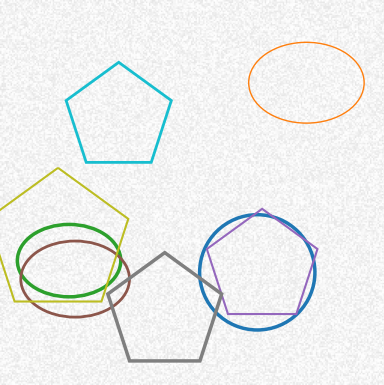[{"shape": "circle", "thickness": 2.5, "radius": 0.75, "center": [0.668, 0.293]}, {"shape": "oval", "thickness": 1, "radius": 0.75, "center": [0.796, 0.785]}, {"shape": "oval", "thickness": 2.5, "radius": 0.67, "center": [0.179, 0.323]}, {"shape": "pentagon", "thickness": 1.5, "radius": 0.76, "center": [0.681, 0.307]}, {"shape": "oval", "thickness": 2, "radius": 0.71, "center": [0.195, 0.275]}, {"shape": "pentagon", "thickness": 2.5, "radius": 0.78, "center": [0.428, 0.188]}, {"shape": "pentagon", "thickness": 1.5, "radius": 0.96, "center": [0.151, 0.372]}, {"shape": "pentagon", "thickness": 2, "radius": 0.72, "center": [0.308, 0.694]}]